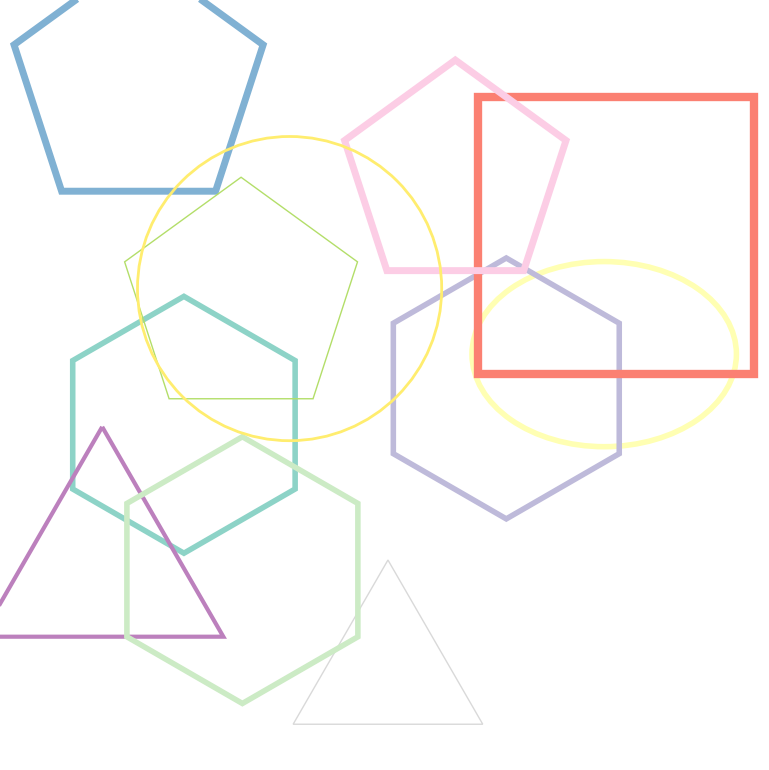[{"shape": "hexagon", "thickness": 2, "radius": 0.83, "center": [0.239, 0.448]}, {"shape": "oval", "thickness": 2, "radius": 0.86, "center": [0.785, 0.54]}, {"shape": "hexagon", "thickness": 2, "radius": 0.85, "center": [0.658, 0.496]}, {"shape": "square", "thickness": 3, "radius": 0.9, "center": [0.8, 0.694]}, {"shape": "pentagon", "thickness": 2.5, "radius": 0.85, "center": [0.18, 0.889]}, {"shape": "pentagon", "thickness": 0.5, "radius": 0.8, "center": [0.313, 0.611]}, {"shape": "pentagon", "thickness": 2.5, "radius": 0.76, "center": [0.591, 0.771]}, {"shape": "triangle", "thickness": 0.5, "radius": 0.71, "center": [0.504, 0.131]}, {"shape": "triangle", "thickness": 1.5, "radius": 0.91, "center": [0.133, 0.264]}, {"shape": "hexagon", "thickness": 2, "radius": 0.87, "center": [0.315, 0.26]}, {"shape": "circle", "thickness": 1, "radius": 0.99, "center": [0.376, 0.625]}]